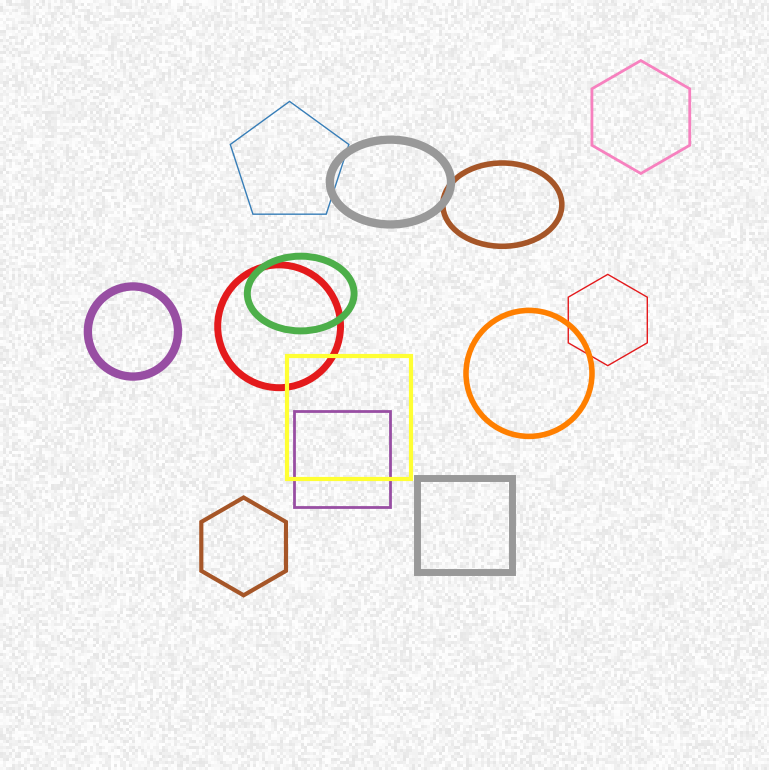[{"shape": "circle", "thickness": 2.5, "radius": 0.4, "center": [0.362, 0.576]}, {"shape": "hexagon", "thickness": 0.5, "radius": 0.3, "center": [0.789, 0.584]}, {"shape": "pentagon", "thickness": 0.5, "radius": 0.4, "center": [0.376, 0.787]}, {"shape": "oval", "thickness": 2.5, "radius": 0.35, "center": [0.391, 0.619]}, {"shape": "circle", "thickness": 3, "radius": 0.29, "center": [0.173, 0.569]}, {"shape": "square", "thickness": 1, "radius": 0.31, "center": [0.444, 0.404]}, {"shape": "circle", "thickness": 2, "radius": 0.41, "center": [0.687, 0.515]}, {"shape": "square", "thickness": 1.5, "radius": 0.4, "center": [0.453, 0.458]}, {"shape": "oval", "thickness": 2, "radius": 0.39, "center": [0.652, 0.734]}, {"shape": "hexagon", "thickness": 1.5, "radius": 0.32, "center": [0.316, 0.29]}, {"shape": "hexagon", "thickness": 1, "radius": 0.37, "center": [0.832, 0.848]}, {"shape": "square", "thickness": 2.5, "radius": 0.31, "center": [0.603, 0.318]}, {"shape": "oval", "thickness": 3, "radius": 0.39, "center": [0.507, 0.764]}]